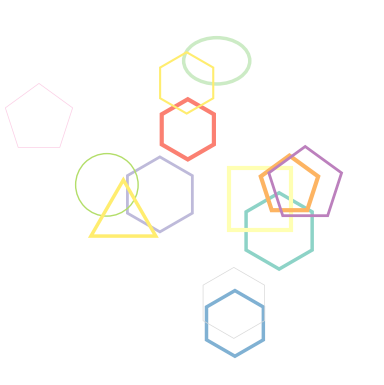[{"shape": "hexagon", "thickness": 2.5, "radius": 0.5, "center": [0.725, 0.4]}, {"shape": "square", "thickness": 3, "radius": 0.4, "center": [0.675, 0.483]}, {"shape": "hexagon", "thickness": 2, "radius": 0.49, "center": [0.415, 0.495]}, {"shape": "hexagon", "thickness": 3, "radius": 0.39, "center": [0.488, 0.664]}, {"shape": "hexagon", "thickness": 2.5, "radius": 0.43, "center": [0.61, 0.16]}, {"shape": "pentagon", "thickness": 3, "radius": 0.39, "center": [0.752, 0.517]}, {"shape": "circle", "thickness": 1, "radius": 0.41, "center": [0.278, 0.52]}, {"shape": "pentagon", "thickness": 0.5, "radius": 0.46, "center": [0.101, 0.691]}, {"shape": "hexagon", "thickness": 0.5, "radius": 0.46, "center": [0.607, 0.213]}, {"shape": "pentagon", "thickness": 2, "radius": 0.5, "center": [0.793, 0.52]}, {"shape": "oval", "thickness": 2.5, "radius": 0.43, "center": [0.563, 0.842]}, {"shape": "triangle", "thickness": 2.5, "radius": 0.49, "center": [0.32, 0.435]}, {"shape": "hexagon", "thickness": 1.5, "radius": 0.4, "center": [0.485, 0.785]}]